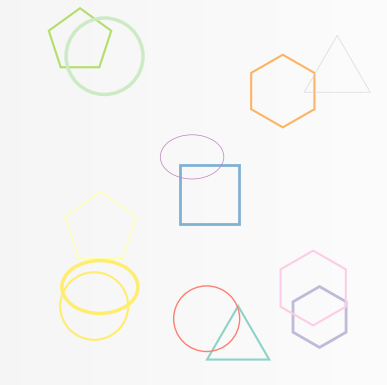[{"shape": "triangle", "thickness": 1.5, "radius": 0.46, "center": [0.615, 0.112]}, {"shape": "pentagon", "thickness": 1, "radius": 0.48, "center": [0.26, 0.407]}, {"shape": "hexagon", "thickness": 2, "radius": 0.4, "center": [0.825, 0.177]}, {"shape": "circle", "thickness": 1, "radius": 0.43, "center": [0.533, 0.172]}, {"shape": "square", "thickness": 2, "radius": 0.38, "center": [0.54, 0.495]}, {"shape": "hexagon", "thickness": 1.5, "radius": 0.47, "center": [0.73, 0.763]}, {"shape": "pentagon", "thickness": 1.5, "radius": 0.42, "center": [0.206, 0.894]}, {"shape": "hexagon", "thickness": 1.5, "radius": 0.49, "center": [0.808, 0.252]}, {"shape": "triangle", "thickness": 0.5, "radius": 0.49, "center": [0.87, 0.81]}, {"shape": "oval", "thickness": 0.5, "radius": 0.41, "center": [0.496, 0.593]}, {"shape": "circle", "thickness": 2.5, "radius": 0.5, "center": [0.27, 0.854]}, {"shape": "oval", "thickness": 2.5, "radius": 0.49, "center": [0.258, 0.255]}, {"shape": "circle", "thickness": 1.5, "radius": 0.44, "center": [0.243, 0.205]}]